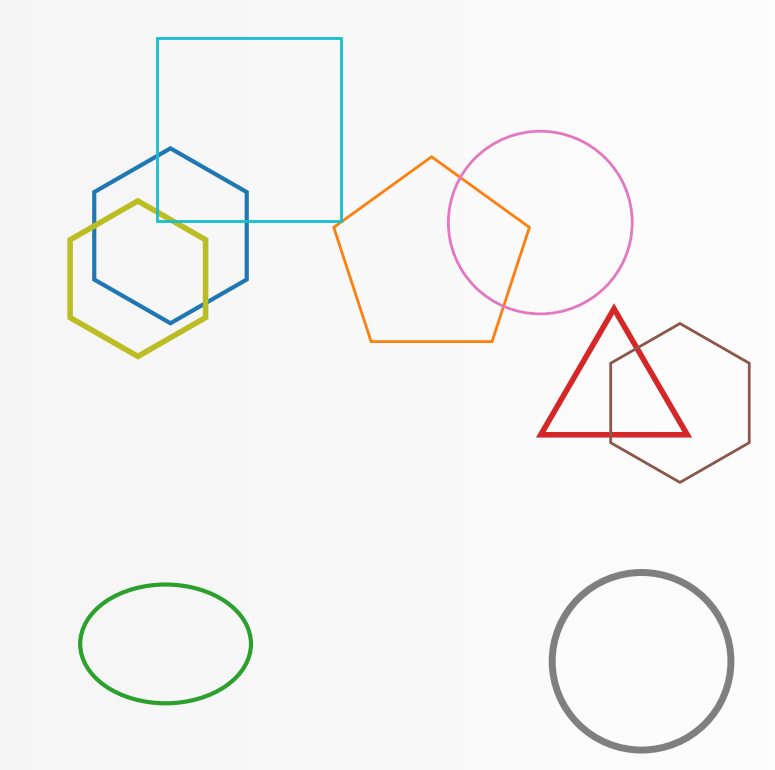[{"shape": "hexagon", "thickness": 1.5, "radius": 0.57, "center": [0.22, 0.694]}, {"shape": "pentagon", "thickness": 1, "radius": 0.66, "center": [0.557, 0.664]}, {"shape": "oval", "thickness": 1.5, "radius": 0.55, "center": [0.214, 0.164]}, {"shape": "triangle", "thickness": 2, "radius": 0.55, "center": [0.792, 0.49]}, {"shape": "hexagon", "thickness": 1, "radius": 0.52, "center": [0.877, 0.477]}, {"shape": "circle", "thickness": 1, "radius": 0.59, "center": [0.697, 0.711]}, {"shape": "circle", "thickness": 2.5, "radius": 0.58, "center": [0.828, 0.141]}, {"shape": "hexagon", "thickness": 2, "radius": 0.5, "center": [0.178, 0.638]}, {"shape": "square", "thickness": 1, "radius": 0.59, "center": [0.321, 0.832]}]